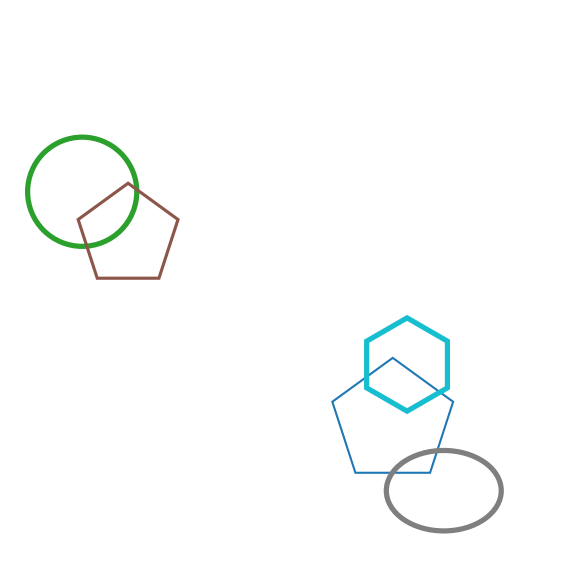[{"shape": "pentagon", "thickness": 1, "radius": 0.55, "center": [0.68, 0.269]}, {"shape": "circle", "thickness": 2.5, "radius": 0.47, "center": [0.142, 0.667]}, {"shape": "pentagon", "thickness": 1.5, "radius": 0.45, "center": [0.222, 0.591]}, {"shape": "oval", "thickness": 2.5, "radius": 0.5, "center": [0.768, 0.149]}, {"shape": "hexagon", "thickness": 2.5, "radius": 0.4, "center": [0.705, 0.368]}]